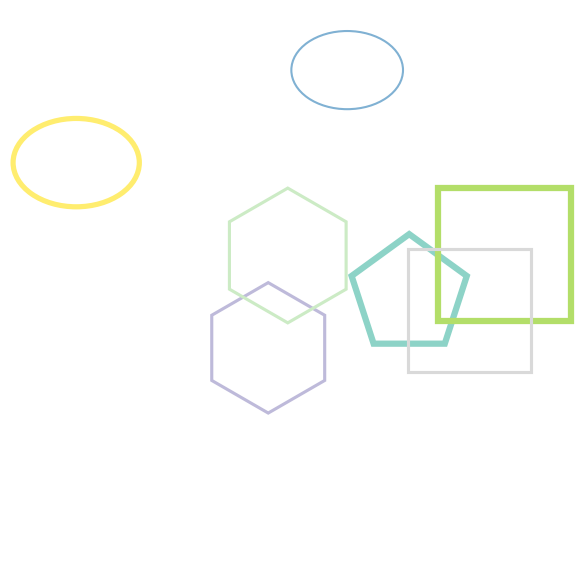[{"shape": "pentagon", "thickness": 3, "radius": 0.52, "center": [0.709, 0.489]}, {"shape": "hexagon", "thickness": 1.5, "radius": 0.56, "center": [0.464, 0.397]}, {"shape": "oval", "thickness": 1, "radius": 0.48, "center": [0.601, 0.878]}, {"shape": "square", "thickness": 3, "radius": 0.58, "center": [0.873, 0.559]}, {"shape": "square", "thickness": 1.5, "radius": 0.53, "center": [0.813, 0.461]}, {"shape": "hexagon", "thickness": 1.5, "radius": 0.58, "center": [0.498, 0.557]}, {"shape": "oval", "thickness": 2.5, "radius": 0.55, "center": [0.132, 0.718]}]